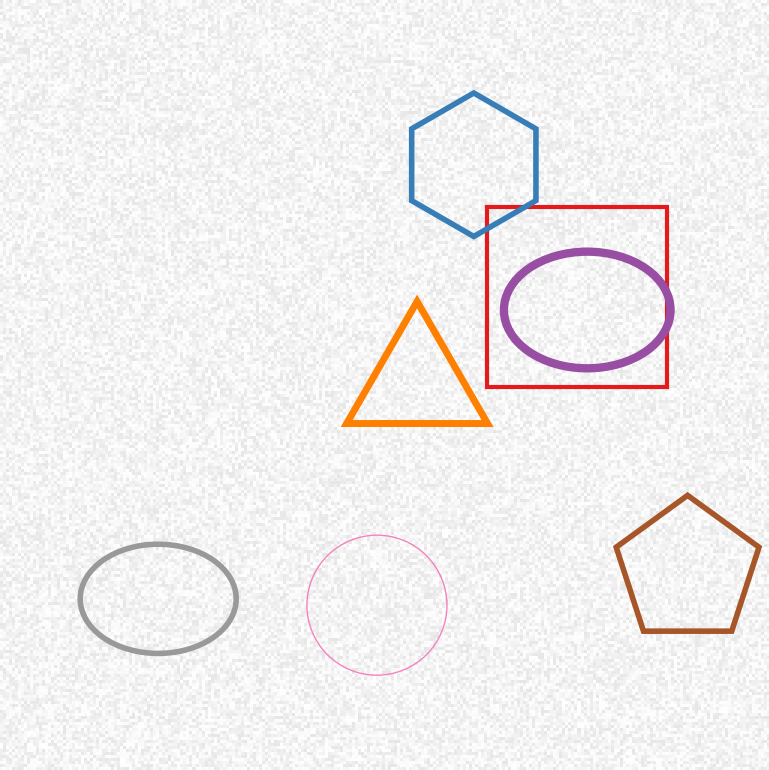[{"shape": "square", "thickness": 1.5, "radius": 0.58, "center": [0.749, 0.614]}, {"shape": "hexagon", "thickness": 2, "radius": 0.47, "center": [0.615, 0.786]}, {"shape": "oval", "thickness": 3, "radius": 0.54, "center": [0.763, 0.597]}, {"shape": "triangle", "thickness": 2.5, "radius": 0.53, "center": [0.542, 0.503]}, {"shape": "pentagon", "thickness": 2, "radius": 0.49, "center": [0.893, 0.259]}, {"shape": "circle", "thickness": 0.5, "radius": 0.45, "center": [0.49, 0.214]}, {"shape": "oval", "thickness": 2, "radius": 0.51, "center": [0.205, 0.222]}]